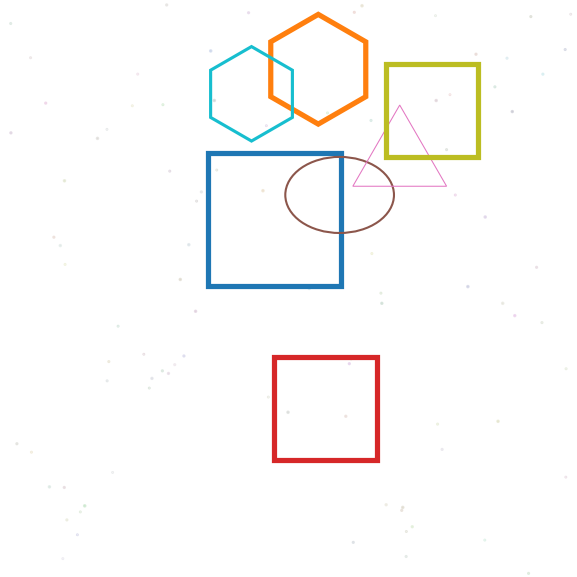[{"shape": "square", "thickness": 2.5, "radius": 0.57, "center": [0.476, 0.62]}, {"shape": "hexagon", "thickness": 2.5, "radius": 0.47, "center": [0.551, 0.879]}, {"shape": "square", "thickness": 2.5, "radius": 0.45, "center": [0.564, 0.292]}, {"shape": "oval", "thickness": 1, "radius": 0.47, "center": [0.588, 0.662]}, {"shape": "triangle", "thickness": 0.5, "radius": 0.47, "center": [0.692, 0.723]}, {"shape": "square", "thickness": 2.5, "radius": 0.4, "center": [0.748, 0.808]}, {"shape": "hexagon", "thickness": 1.5, "radius": 0.41, "center": [0.436, 0.837]}]